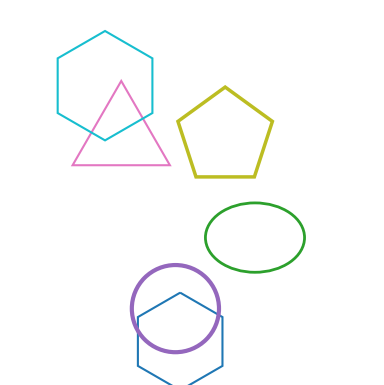[{"shape": "hexagon", "thickness": 1.5, "radius": 0.63, "center": [0.468, 0.113]}, {"shape": "oval", "thickness": 2, "radius": 0.64, "center": [0.662, 0.383]}, {"shape": "circle", "thickness": 3, "radius": 0.57, "center": [0.456, 0.198]}, {"shape": "triangle", "thickness": 1.5, "radius": 0.73, "center": [0.315, 0.644]}, {"shape": "pentagon", "thickness": 2.5, "radius": 0.64, "center": [0.585, 0.645]}, {"shape": "hexagon", "thickness": 1.5, "radius": 0.71, "center": [0.273, 0.777]}]